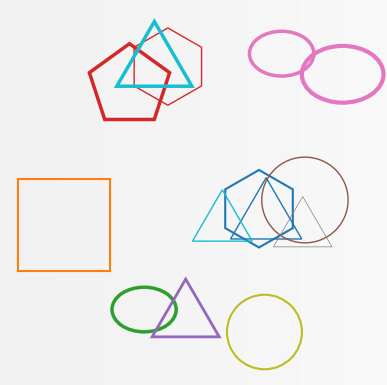[{"shape": "triangle", "thickness": 1, "radius": 0.53, "center": [0.687, 0.432]}, {"shape": "hexagon", "thickness": 1.5, "radius": 0.5, "center": [0.668, 0.458]}, {"shape": "square", "thickness": 1.5, "radius": 0.59, "center": [0.165, 0.416]}, {"shape": "oval", "thickness": 2.5, "radius": 0.41, "center": [0.372, 0.196]}, {"shape": "pentagon", "thickness": 2.5, "radius": 0.54, "center": [0.334, 0.778]}, {"shape": "hexagon", "thickness": 1, "radius": 0.5, "center": [0.433, 0.827]}, {"shape": "triangle", "thickness": 2, "radius": 0.5, "center": [0.479, 0.175]}, {"shape": "circle", "thickness": 1, "radius": 0.56, "center": [0.787, 0.481]}, {"shape": "oval", "thickness": 2.5, "radius": 0.42, "center": [0.727, 0.861]}, {"shape": "oval", "thickness": 3, "radius": 0.53, "center": [0.884, 0.807]}, {"shape": "triangle", "thickness": 0.5, "radius": 0.44, "center": [0.781, 0.402]}, {"shape": "circle", "thickness": 1.5, "radius": 0.48, "center": [0.682, 0.138]}, {"shape": "triangle", "thickness": 1, "radius": 0.44, "center": [0.574, 0.418]}, {"shape": "triangle", "thickness": 2.5, "radius": 0.56, "center": [0.398, 0.832]}]